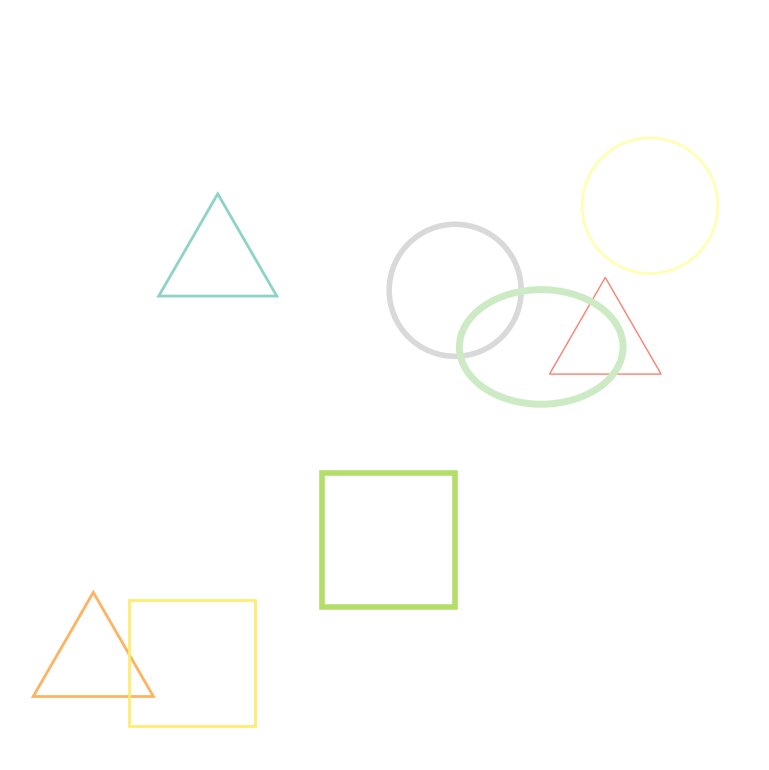[{"shape": "triangle", "thickness": 1, "radius": 0.44, "center": [0.283, 0.66]}, {"shape": "circle", "thickness": 1, "radius": 0.44, "center": [0.844, 0.733]}, {"shape": "triangle", "thickness": 0.5, "radius": 0.42, "center": [0.786, 0.556]}, {"shape": "triangle", "thickness": 1, "radius": 0.45, "center": [0.121, 0.141]}, {"shape": "square", "thickness": 2, "radius": 0.43, "center": [0.504, 0.299]}, {"shape": "circle", "thickness": 2, "radius": 0.43, "center": [0.591, 0.623]}, {"shape": "oval", "thickness": 2.5, "radius": 0.53, "center": [0.703, 0.549]}, {"shape": "square", "thickness": 1, "radius": 0.41, "center": [0.25, 0.139]}]